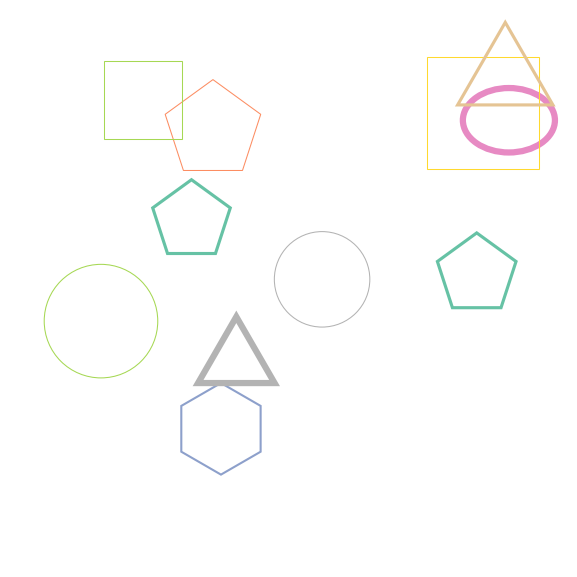[{"shape": "pentagon", "thickness": 1.5, "radius": 0.35, "center": [0.332, 0.617]}, {"shape": "pentagon", "thickness": 1.5, "radius": 0.36, "center": [0.825, 0.524]}, {"shape": "pentagon", "thickness": 0.5, "radius": 0.43, "center": [0.369, 0.774]}, {"shape": "hexagon", "thickness": 1, "radius": 0.4, "center": [0.383, 0.257]}, {"shape": "oval", "thickness": 3, "radius": 0.4, "center": [0.881, 0.791]}, {"shape": "square", "thickness": 0.5, "radius": 0.34, "center": [0.248, 0.826]}, {"shape": "circle", "thickness": 0.5, "radius": 0.49, "center": [0.175, 0.443]}, {"shape": "square", "thickness": 0.5, "radius": 0.48, "center": [0.836, 0.804]}, {"shape": "triangle", "thickness": 1.5, "radius": 0.48, "center": [0.875, 0.865]}, {"shape": "circle", "thickness": 0.5, "radius": 0.41, "center": [0.558, 0.515]}, {"shape": "triangle", "thickness": 3, "radius": 0.38, "center": [0.409, 0.374]}]